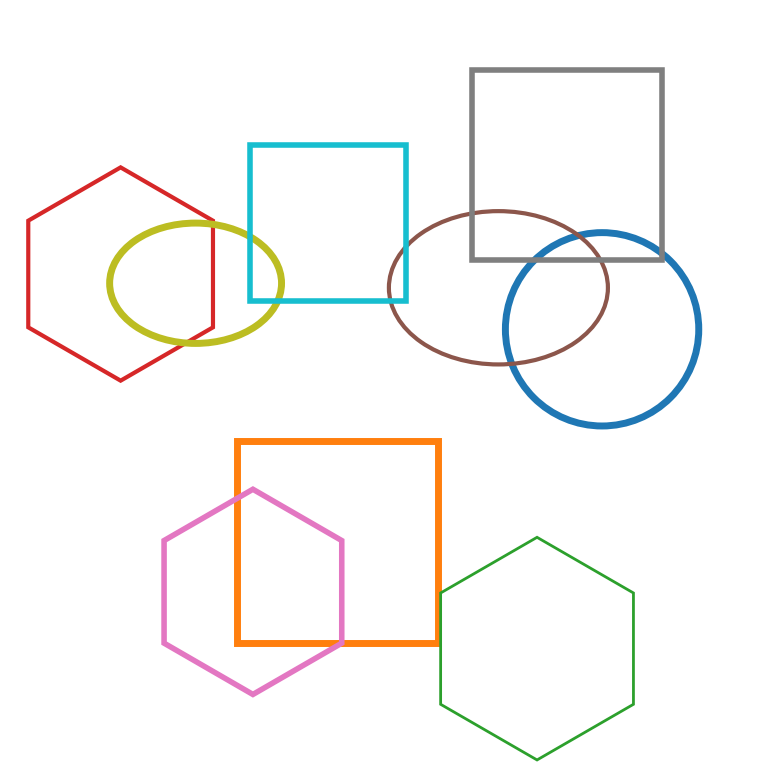[{"shape": "circle", "thickness": 2.5, "radius": 0.63, "center": [0.782, 0.572]}, {"shape": "square", "thickness": 2.5, "radius": 0.65, "center": [0.438, 0.296]}, {"shape": "hexagon", "thickness": 1, "radius": 0.72, "center": [0.697, 0.158]}, {"shape": "hexagon", "thickness": 1.5, "radius": 0.69, "center": [0.157, 0.644]}, {"shape": "oval", "thickness": 1.5, "radius": 0.71, "center": [0.647, 0.626]}, {"shape": "hexagon", "thickness": 2, "radius": 0.67, "center": [0.328, 0.231]}, {"shape": "square", "thickness": 2, "radius": 0.62, "center": [0.736, 0.786]}, {"shape": "oval", "thickness": 2.5, "radius": 0.56, "center": [0.254, 0.632]}, {"shape": "square", "thickness": 2, "radius": 0.51, "center": [0.426, 0.711]}]